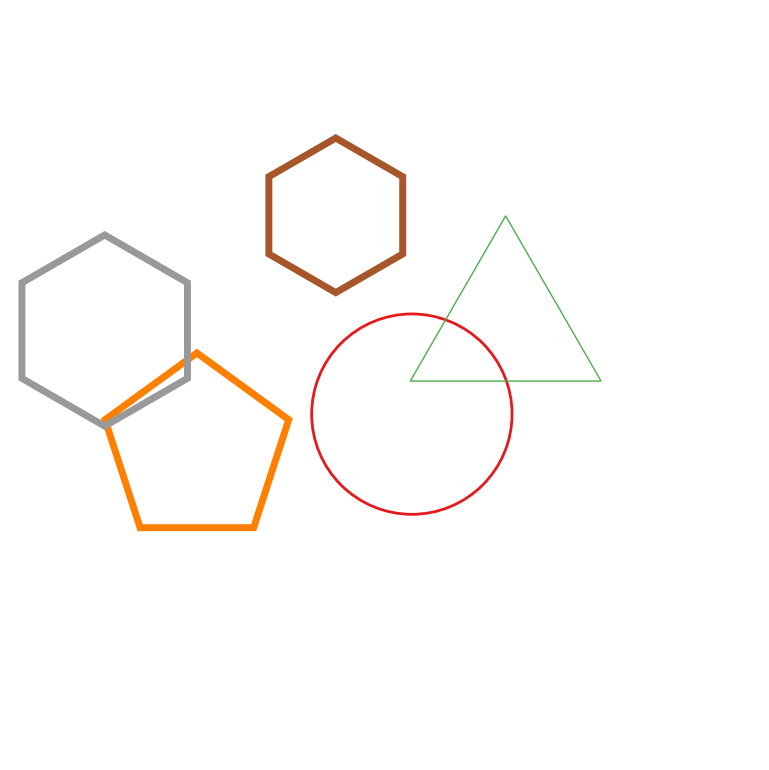[{"shape": "circle", "thickness": 1, "radius": 0.65, "center": [0.535, 0.462]}, {"shape": "triangle", "thickness": 0.5, "radius": 0.72, "center": [0.657, 0.577]}, {"shape": "pentagon", "thickness": 2.5, "radius": 0.63, "center": [0.256, 0.416]}, {"shape": "hexagon", "thickness": 2.5, "radius": 0.5, "center": [0.436, 0.72]}, {"shape": "hexagon", "thickness": 2.5, "radius": 0.62, "center": [0.136, 0.571]}]